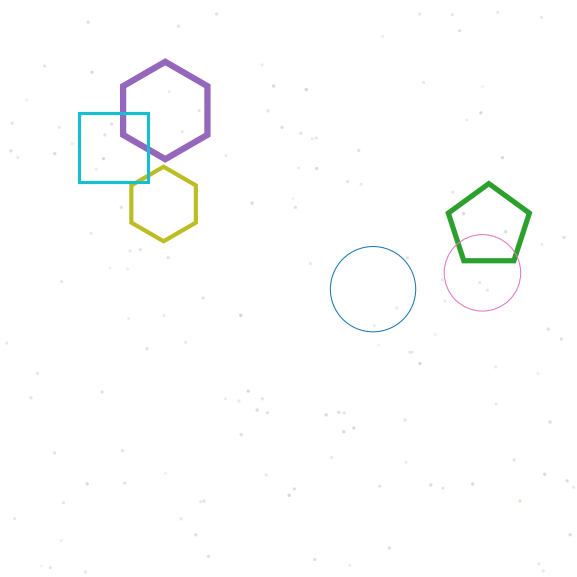[{"shape": "circle", "thickness": 0.5, "radius": 0.37, "center": [0.646, 0.498]}, {"shape": "pentagon", "thickness": 2.5, "radius": 0.37, "center": [0.846, 0.607]}, {"shape": "hexagon", "thickness": 3, "radius": 0.42, "center": [0.286, 0.808]}, {"shape": "circle", "thickness": 0.5, "radius": 0.33, "center": [0.835, 0.527]}, {"shape": "hexagon", "thickness": 2, "radius": 0.32, "center": [0.283, 0.646]}, {"shape": "square", "thickness": 1.5, "radius": 0.3, "center": [0.196, 0.743]}]